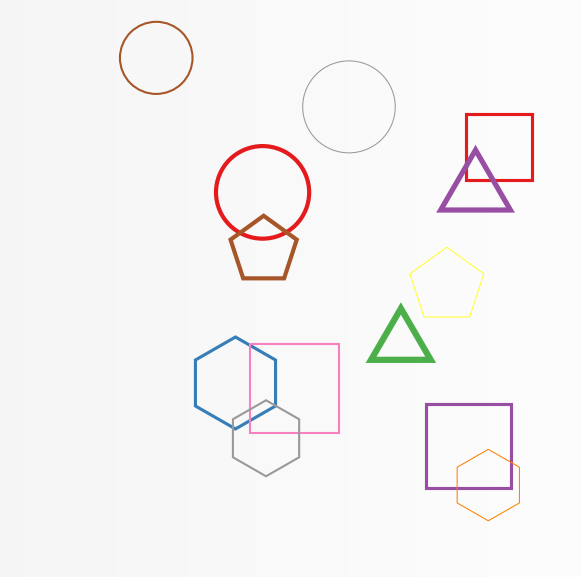[{"shape": "circle", "thickness": 2, "radius": 0.4, "center": [0.452, 0.666]}, {"shape": "square", "thickness": 1.5, "radius": 0.29, "center": [0.859, 0.745]}, {"shape": "hexagon", "thickness": 1.5, "radius": 0.4, "center": [0.405, 0.336]}, {"shape": "triangle", "thickness": 3, "radius": 0.3, "center": [0.69, 0.406]}, {"shape": "triangle", "thickness": 2.5, "radius": 0.35, "center": [0.818, 0.67]}, {"shape": "square", "thickness": 1.5, "radius": 0.37, "center": [0.806, 0.227]}, {"shape": "hexagon", "thickness": 0.5, "radius": 0.31, "center": [0.84, 0.159]}, {"shape": "pentagon", "thickness": 0.5, "radius": 0.33, "center": [0.769, 0.504]}, {"shape": "circle", "thickness": 1, "radius": 0.31, "center": [0.269, 0.899]}, {"shape": "pentagon", "thickness": 2, "radius": 0.3, "center": [0.454, 0.566]}, {"shape": "square", "thickness": 1, "radius": 0.38, "center": [0.506, 0.326]}, {"shape": "circle", "thickness": 0.5, "radius": 0.4, "center": [0.6, 0.814]}, {"shape": "hexagon", "thickness": 1, "radius": 0.33, "center": [0.458, 0.24]}]